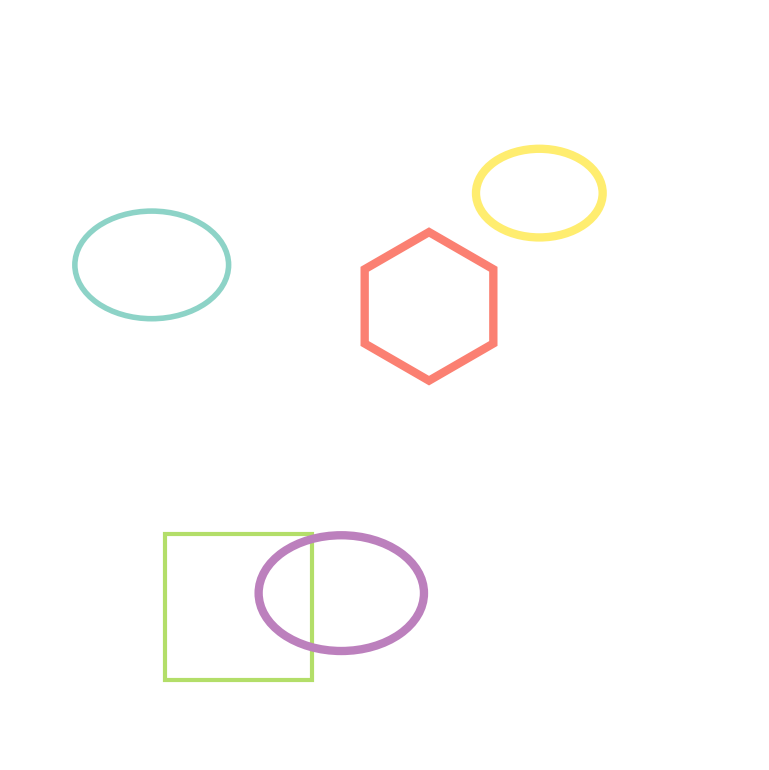[{"shape": "oval", "thickness": 2, "radius": 0.5, "center": [0.197, 0.656]}, {"shape": "hexagon", "thickness": 3, "radius": 0.48, "center": [0.557, 0.602]}, {"shape": "square", "thickness": 1.5, "radius": 0.48, "center": [0.31, 0.212]}, {"shape": "oval", "thickness": 3, "radius": 0.54, "center": [0.443, 0.23]}, {"shape": "oval", "thickness": 3, "radius": 0.41, "center": [0.7, 0.749]}]